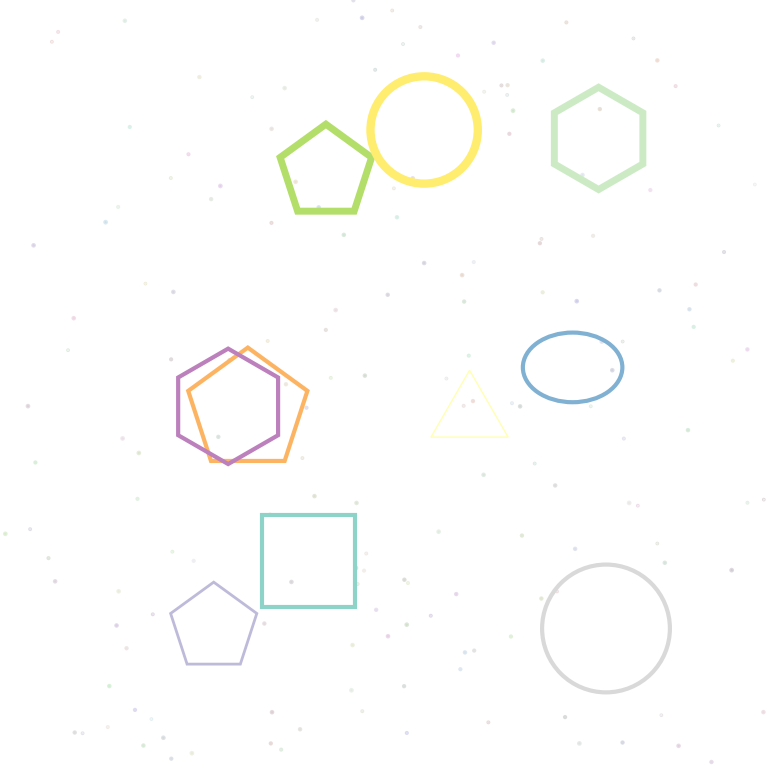[{"shape": "square", "thickness": 1.5, "radius": 0.3, "center": [0.401, 0.271]}, {"shape": "triangle", "thickness": 0.5, "radius": 0.29, "center": [0.61, 0.461]}, {"shape": "pentagon", "thickness": 1, "radius": 0.29, "center": [0.278, 0.185]}, {"shape": "oval", "thickness": 1.5, "radius": 0.32, "center": [0.744, 0.523]}, {"shape": "pentagon", "thickness": 1.5, "radius": 0.41, "center": [0.322, 0.467]}, {"shape": "pentagon", "thickness": 2.5, "radius": 0.31, "center": [0.423, 0.776]}, {"shape": "circle", "thickness": 1.5, "radius": 0.41, "center": [0.787, 0.184]}, {"shape": "hexagon", "thickness": 1.5, "radius": 0.37, "center": [0.296, 0.472]}, {"shape": "hexagon", "thickness": 2.5, "radius": 0.33, "center": [0.777, 0.82]}, {"shape": "circle", "thickness": 3, "radius": 0.35, "center": [0.551, 0.831]}]